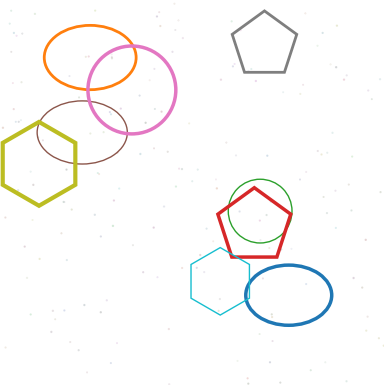[{"shape": "oval", "thickness": 2.5, "radius": 0.56, "center": [0.75, 0.233]}, {"shape": "oval", "thickness": 2, "radius": 0.6, "center": [0.234, 0.851]}, {"shape": "circle", "thickness": 1, "radius": 0.41, "center": [0.676, 0.452]}, {"shape": "pentagon", "thickness": 2.5, "radius": 0.5, "center": [0.661, 0.413]}, {"shape": "oval", "thickness": 1, "radius": 0.59, "center": [0.214, 0.656]}, {"shape": "circle", "thickness": 2.5, "radius": 0.57, "center": [0.343, 0.766]}, {"shape": "pentagon", "thickness": 2, "radius": 0.44, "center": [0.687, 0.884]}, {"shape": "hexagon", "thickness": 3, "radius": 0.54, "center": [0.101, 0.574]}, {"shape": "hexagon", "thickness": 1, "radius": 0.44, "center": [0.572, 0.269]}]